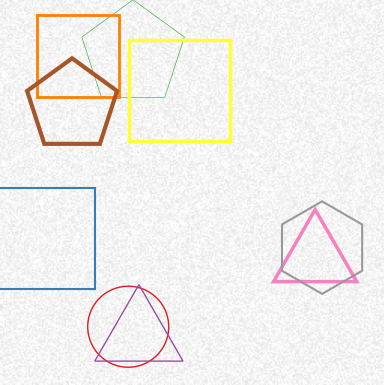[{"shape": "circle", "thickness": 1, "radius": 0.53, "center": [0.333, 0.151]}, {"shape": "square", "thickness": 1.5, "radius": 0.66, "center": [0.117, 0.381]}, {"shape": "pentagon", "thickness": 0.5, "radius": 0.7, "center": [0.346, 0.861]}, {"shape": "triangle", "thickness": 1, "radius": 0.66, "center": [0.361, 0.128]}, {"shape": "square", "thickness": 2, "radius": 0.53, "center": [0.202, 0.855]}, {"shape": "square", "thickness": 2.5, "radius": 0.66, "center": [0.466, 0.766]}, {"shape": "pentagon", "thickness": 3, "radius": 0.61, "center": [0.187, 0.726]}, {"shape": "triangle", "thickness": 2.5, "radius": 0.62, "center": [0.819, 0.331]}, {"shape": "hexagon", "thickness": 1.5, "radius": 0.6, "center": [0.837, 0.357]}]